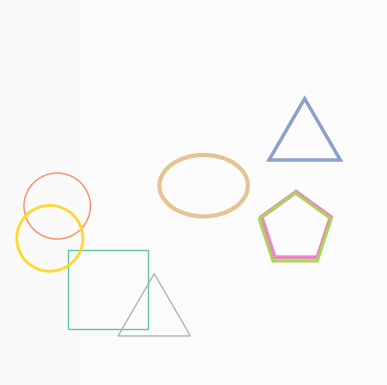[{"shape": "square", "thickness": 1, "radius": 0.52, "center": [0.278, 0.247]}, {"shape": "circle", "thickness": 1, "radius": 0.43, "center": [0.148, 0.465]}, {"shape": "triangle", "thickness": 2.5, "radius": 0.53, "center": [0.786, 0.638]}, {"shape": "pentagon", "thickness": 3, "radius": 0.47, "center": [0.764, 0.407]}, {"shape": "pentagon", "thickness": 2, "radius": 0.49, "center": [0.762, 0.401]}, {"shape": "circle", "thickness": 2, "radius": 0.43, "center": [0.129, 0.381]}, {"shape": "oval", "thickness": 3, "radius": 0.57, "center": [0.526, 0.518]}, {"shape": "triangle", "thickness": 1, "radius": 0.54, "center": [0.398, 0.181]}]